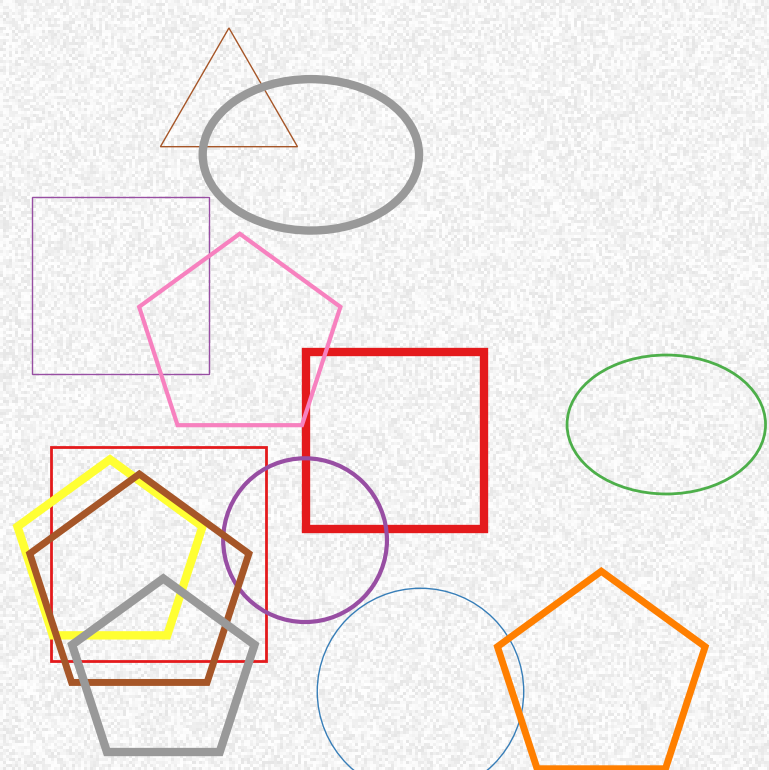[{"shape": "square", "thickness": 3, "radius": 0.58, "center": [0.513, 0.428]}, {"shape": "square", "thickness": 1, "radius": 0.7, "center": [0.206, 0.28]}, {"shape": "circle", "thickness": 0.5, "radius": 0.67, "center": [0.546, 0.102]}, {"shape": "oval", "thickness": 1, "radius": 0.64, "center": [0.865, 0.449]}, {"shape": "circle", "thickness": 1.5, "radius": 0.53, "center": [0.396, 0.299]}, {"shape": "square", "thickness": 0.5, "radius": 0.57, "center": [0.156, 0.63]}, {"shape": "pentagon", "thickness": 2.5, "radius": 0.71, "center": [0.781, 0.116]}, {"shape": "pentagon", "thickness": 3, "radius": 0.63, "center": [0.143, 0.277]}, {"shape": "triangle", "thickness": 0.5, "radius": 0.51, "center": [0.297, 0.861]}, {"shape": "pentagon", "thickness": 2.5, "radius": 0.75, "center": [0.181, 0.235]}, {"shape": "pentagon", "thickness": 1.5, "radius": 0.69, "center": [0.311, 0.559]}, {"shape": "oval", "thickness": 3, "radius": 0.7, "center": [0.404, 0.799]}, {"shape": "pentagon", "thickness": 3, "radius": 0.62, "center": [0.212, 0.124]}]